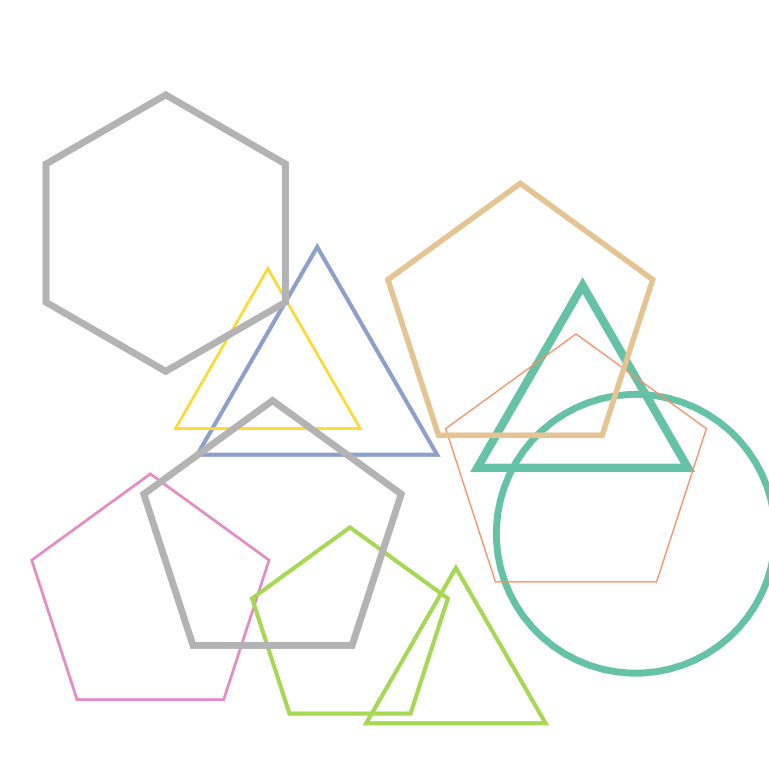[{"shape": "triangle", "thickness": 3, "radius": 0.79, "center": [0.757, 0.471]}, {"shape": "circle", "thickness": 2.5, "radius": 0.91, "center": [0.826, 0.307]}, {"shape": "pentagon", "thickness": 0.5, "radius": 0.89, "center": [0.748, 0.388]}, {"shape": "triangle", "thickness": 1.5, "radius": 0.9, "center": [0.412, 0.499]}, {"shape": "pentagon", "thickness": 1, "radius": 0.81, "center": [0.195, 0.223]}, {"shape": "triangle", "thickness": 1.5, "radius": 0.67, "center": [0.592, 0.128]}, {"shape": "pentagon", "thickness": 1.5, "radius": 0.67, "center": [0.455, 0.181]}, {"shape": "triangle", "thickness": 1, "radius": 0.69, "center": [0.348, 0.513]}, {"shape": "pentagon", "thickness": 2, "radius": 0.9, "center": [0.676, 0.581]}, {"shape": "pentagon", "thickness": 2.5, "radius": 0.88, "center": [0.354, 0.304]}, {"shape": "hexagon", "thickness": 2.5, "radius": 0.9, "center": [0.215, 0.697]}]